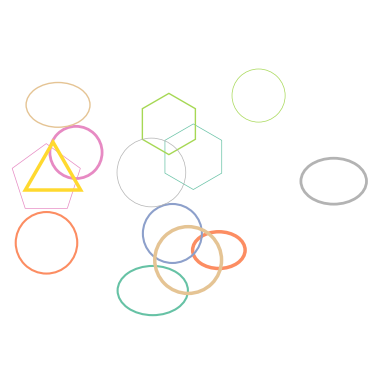[{"shape": "oval", "thickness": 1.5, "radius": 0.46, "center": [0.397, 0.245]}, {"shape": "hexagon", "thickness": 0.5, "radius": 0.43, "center": [0.502, 0.593]}, {"shape": "circle", "thickness": 1.5, "radius": 0.4, "center": [0.121, 0.369]}, {"shape": "oval", "thickness": 2.5, "radius": 0.34, "center": [0.568, 0.35]}, {"shape": "circle", "thickness": 1.5, "radius": 0.38, "center": [0.448, 0.394]}, {"shape": "pentagon", "thickness": 0.5, "radius": 0.47, "center": [0.12, 0.534]}, {"shape": "circle", "thickness": 2, "radius": 0.34, "center": [0.197, 0.604]}, {"shape": "circle", "thickness": 0.5, "radius": 0.34, "center": [0.672, 0.752]}, {"shape": "hexagon", "thickness": 1, "radius": 0.4, "center": [0.439, 0.678]}, {"shape": "triangle", "thickness": 2.5, "radius": 0.42, "center": [0.138, 0.548]}, {"shape": "circle", "thickness": 2.5, "radius": 0.43, "center": [0.489, 0.325]}, {"shape": "oval", "thickness": 1, "radius": 0.42, "center": [0.151, 0.728]}, {"shape": "circle", "thickness": 0.5, "radius": 0.45, "center": [0.393, 0.552]}, {"shape": "oval", "thickness": 2, "radius": 0.43, "center": [0.867, 0.529]}]